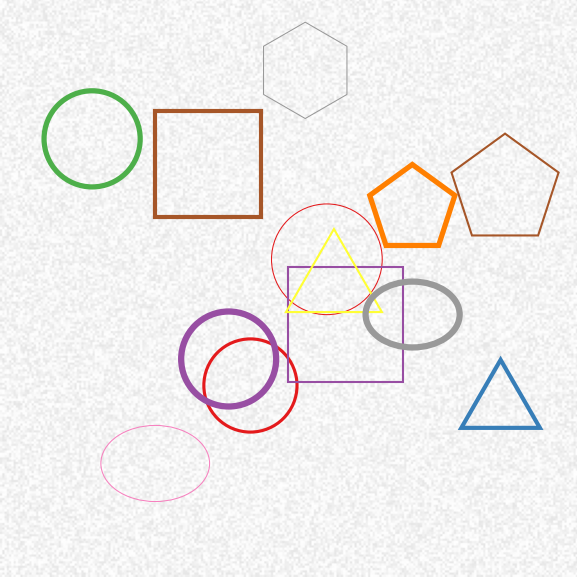[{"shape": "circle", "thickness": 1.5, "radius": 0.4, "center": [0.434, 0.332]}, {"shape": "circle", "thickness": 0.5, "radius": 0.48, "center": [0.566, 0.55]}, {"shape": "triangle", "thickness": 2, "radius": 0.39, "center": [0.867, 0.298]}, {"shape": "circle", "thickness": 2.5, "radius": 0.42, "center": [0.16, 0.759]}, {"shape": "square", "thickness": 1, "radius": 0.5, "center": [0.598, 0.438]}, {"shape": "circle", "thickness": 3, "radius": 0.41, "center": [0.396, 0.377]}, {"shape": "pentagon", "thickness": 2.5, "radius": 0.39, "center": [0.714, 0.637]}, {"shape": "triangle", "thickness": 1, "radius": 0.48, "center": [0.578, 0.507]}, {"shape": "square", "thickness": 2, "radius": 0.46, "center": [0.361, 0.715]}, {"shape": "pentagon", "thickness": 1, "radius": 0.49, "center": [0.875, 0.67]}, {"shape": "oval", "thickness": 0.5, "radius": 0.47, "center": [0.269, 0.197]}, {"shape": "hexagon", "thickness": 0.5, "radius": 0.42, "center": [0.529, 0.877]}, {"shape": "oval", "thickness": 3, "radius": 0.41, "center": [0.714, 0.455]}]